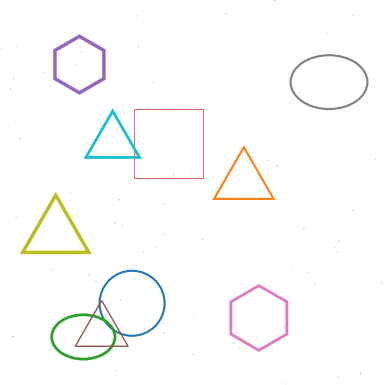[{"shape": "circle", "thickness": 1.5, "radius": 0.42, "center": [0.343, 0.212]}, {"shape": "triangle", "thickness": 1.5, "radius": 0.45, "center": [0.633, 0.528]}, {"shape": "oval", "thickness": 2, "radius": 0.41, "center": [0.216, 0.125]}, {"shape": "square", "thickness": 0.5, "radius": 0.45, "center": [0.438, 0.627]}, {"shape": "hexagon", "thickness": 2.5, "radius": 0.37, "center": [0.206, 0.832]}, {"shape": "triangle", "thickness": 1, "radius": 0.4, "center": [0.264, 0.14]}, {"shape": "hexagon", "thickness": 2, "radius": 0.42, "center": [0.672, 0.174]}, {"shape": "oval", "thickness": 1.5, "radius": 0.5, "center": [0.855, 0.787]}, {"shape": "triangle", "thickness": 2.5, "radius": 0.5, "center": [0.145, 0.394]}, {"shape": "triangle", "thickness": 2, "radius": 0.4, "center": [0.293, 0.631]}]